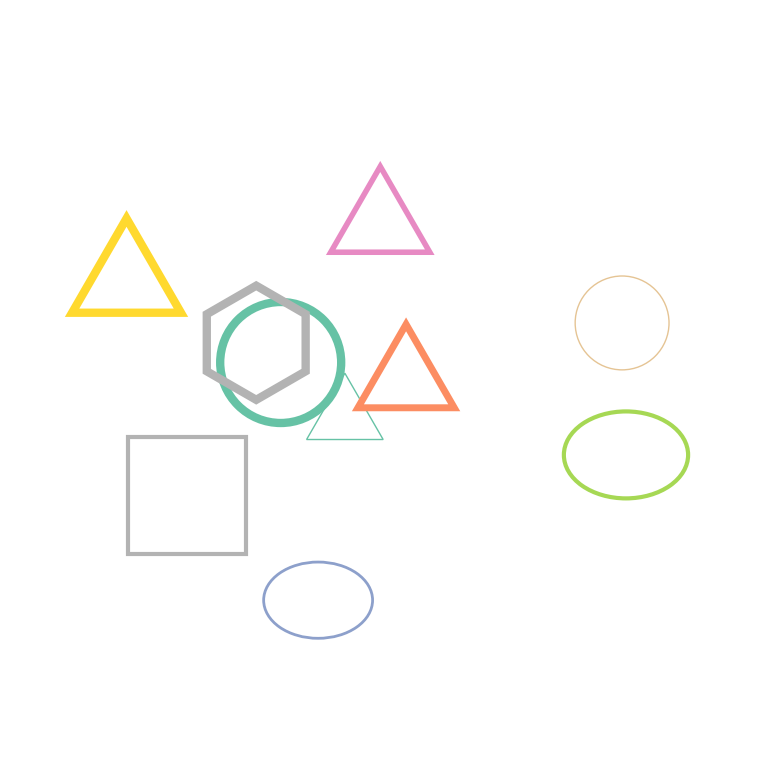[{"shape": "triangle", "thickness": 0.5, "radius": 0.29, "center": [0.448, 0.458]}, {"shape": "circle", "thickness": 3, "radius": 0.39, "center": [0.365, 0.529]}, {"shape": "triangle", "thickness": 2.5, "radius": 0.36, "center": [0.527, 0.507]}, {"shape": "oval", "thickness": 1, "radius": 0.35, "center": [0.413, 0.221]}, {"shape": "triangle", "thickness": 2, "radius": 0.37, "center": [0.494, 0.71]}, {"shape": "oval", "thickness": 1.5, "radius": 0.4, "center": [0.813, 0.409]}, {"shape": "triangle", "thickness": 3, "radius": 0.41, "center": [0.164, 0.635]}, {"shape": "circle", "thickness": 0.5, "radius": 0.3, "center": [0.808, 0.581]}, {"shape": "hexagon", "thickness": 3, "radius": 0.37, "center": [0.333, 0.555]}, {"shape": "square", "thickness": 1.5, "radius": 0.38, "center": [0.243, 0.356]}]